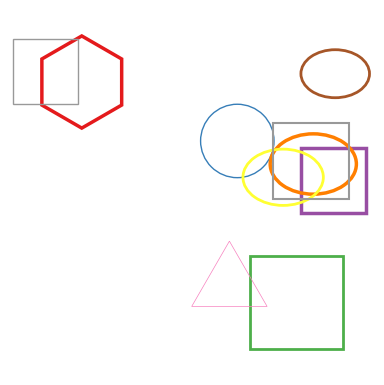[{"shape": "hexagon", "thickness": 2.5, "radius": 0.6, "center": [0.212, 0.787]}, {"shape": "circle", "thickness": 1, "radius": 0.48, "center": [0.616, 0.634]}, {"shape": "square", "thickness": 2, "radius": 0.6, "center": [0.77, 0.215]}, {"shape": "square", "thickness": 2.5, "radius": 0.42, "center": [0.866, 0.532]}, {"shape": "oval", "thickness": 2.5, "radius": 0.56, "center": [0.814, 0.574]}, {"shape": "oval", "thickness": 2, "radius": 0.52, "center": [0.735, 0.54]}, {"shape": "oval", "thickness": 2, "radius": 0.45, "center": [0.871, 0.809]}, {"shape": "triangle", "thickness": 0.5, "radius": 0.57, "center": [0.596, 0.261]}, {"shape": "square", "thickness": 1.5, "radius": 0.49, "center": [0.808, 0.581]}, {"shape": "square", "thickness": 1, "radius": 0.42, "center": [0.119, 0.814]}]